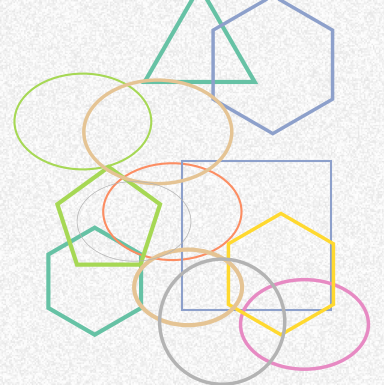[{"shape": "hexagon", "thickness": 3, "radius": 0.7, "center": [0.246, 0.27]}, {"shape": "triangle", "thickness": 3, "radius": 0.83, "center": [0.519, 0.87]}, {"shape": "oval", "thickness": 1.5, "radius": 0.9, "center": [0.448, 0.45]}, {"shape": "square", "thickness": 1.5, "radius": 0.97, "center": [0.666, 0.388]}, {"shape": "hexagon", "thickness": 2.5, "radius": 0.9, "center": [0.709, 0.832]}, {"shape": "oval", "thickness": 2.5, "radius": 0.83, "center": [0.791, 0.157]}, {"shape": "oval", "thickness": 1.5, "radius": 0.89, "center": [0.215, 0.684]}, {"shape": "pentagon", "thickness": 3, "radius": 0.7, "center": [0.282, 0.426]}, {"shape": "hexagon", "thickness": 2.5, "radius": 0.79, "center": [0.73, 0.288]}, {"shape": "oval", "thickness": 2.5, "radius": 0.96, "center": [0.41, 0.658]}, {"shape": "oval", "thickness": 3, "radius": 0.7, "center": [0.489, 0.254]}, {"shape": "circle", "thickness": 2.5, "radius": 0.81, "center": [0.577, 0.164]}, {"shape": "oval", "thickness": 0.5, "radius": 0.74, "center": [0.348, 0.425]}]